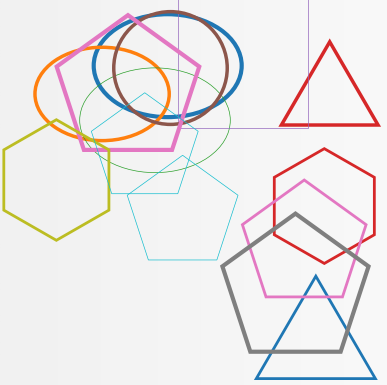[{"shape": "oval", "thickness": 3, "radius": 0.95, "center": [0.433, 0.829]}, {"shape": "triangle", "thickness": 2, "radius": 0.89, "center": [0.815, 0.105]}, {"shape": "oval", "thickness": 2.5, "radius": 0.87, "center": [0.263, 0.756]}, {"shape": "oval", "thickness": 0.5, "radius": 0.97, "center": [0.4, 0.688]}, {"shape": "hexagon", "thickness": 2, "radius": 0.75, "center": [0.837, 0.465]}, {"shape": "triangle", "thickness": 2.5, "radius": 0.72, "center": [0.851, 0.747]}, {"shape": "square", "thickness": 0.5, "radius": 0.84, "center": [0.627, 0.836]}, {"shape": "circle", "thickness": 2.5, "radius": 0.73, "center": [0.44, 0.823]}, {"shape": "pentagon", "thickness": 3, "radius": 0.97, "center": [0.33, 0.767]}, {"shape": "pentagon", "thickness": 2, "radius": 0.84, "center": [0.785, 0.365]}, {"shape": "pentagon", "thickness": 3, "radius": 0.99, "center": [0.763, 0.247]}, {"shape": "hexagon", "thickness": 2, "radius": 0.78, "center": [0.145, 0.532]}, {"shape": "pentagon", "thickness": 0.5, "radius": 0.72, "center": [0.374, 0.614]}, {"shape": "pentagon", "thickness": 0.5, "radius": 0.75, "center": [0.471, 0.446]}]